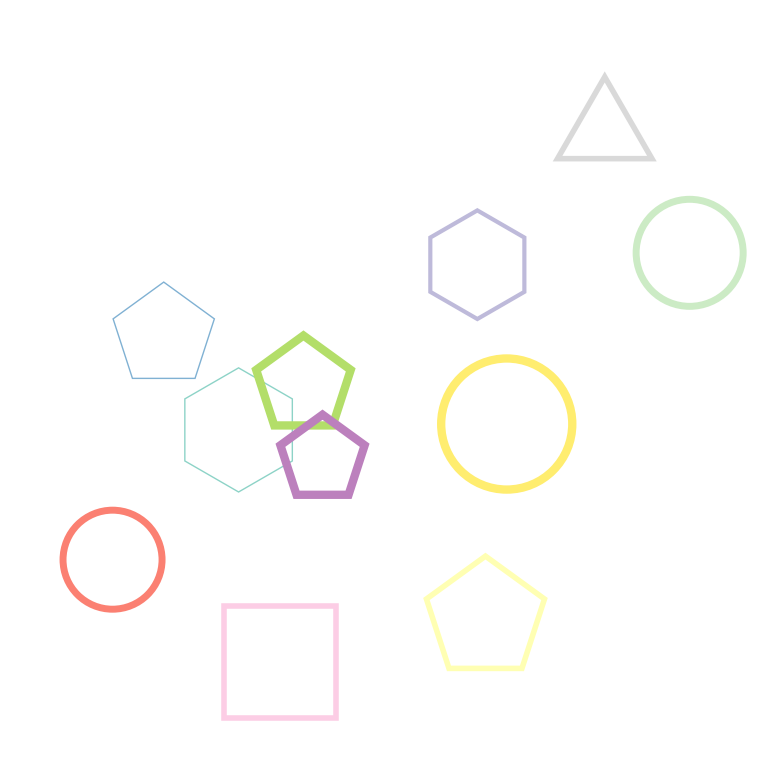[{"shape": "hexagon", "thickness": 0.5, "radius": 0.4, "center": [0.31, 0.442]}, {"shape": "pentagon", "thickness": 2, "radius": 0.4, "center": [0.63, 0.197]}, {"shape": "hexagon", "thickness": 1.5, "radius": 0.35, "center": [0.62, 0.656]}, {"shape": "circle", "thickness": 2.5, "radius": 0.32, "center": [0.146, 0.273]}, {"shape": "pentagon", "thickness": 0.5, "radius": 0.35, "center": [0.213, 0.565]}, {"shape": "pentagon", "thickness": 3, "radius": 0.32, "center": [0.394, 0.5]}, {"shape": "square", "thickness": 2, "radius": 0.36, "center": [0.364, 0.14]}, {"shape": "triangle", "thickness": 2, "radius": 0.35, "center": [0.785, 0.829]}, {"shape": "pentagon", "thickness": 3, "radius": 0.29, "center": [0.419, 0.404]}, {"shape": "circle", "thickness": 2.5, "radius": 0.35, "center": [0.896, 0.672]}, {"shape": "circle", "thickness": 3, "radius": 0.43, "center": [0.658, 0.449]}]